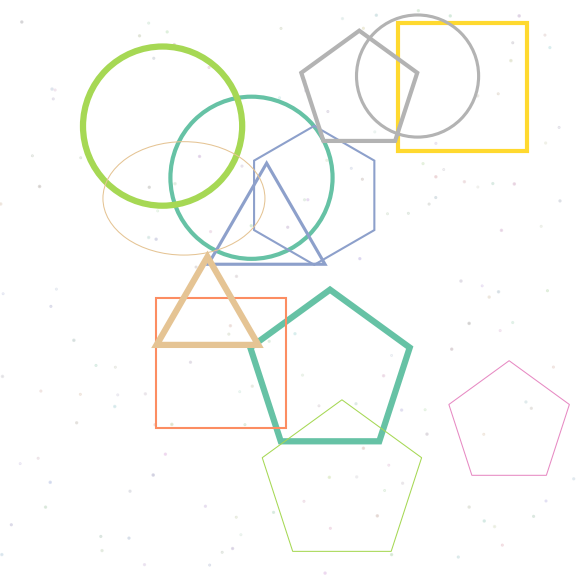[{"shape": "pentagon", "thickness": 3, "radius": 0.73, "center": [0.571, 0.352]}, {"shape": "circle", "thickness": 2, "radius": 0.7, "center": [0.435, 0.691]}, {"shape": "square", "thickness": 1, "radius": 0.56, "center": [0.383, 0.37]}, {"shape": "triangle", "thickness": 1.5, "radius": 0.58, "center": [0.462, 0.6]}, {"shape": "hexagon", "thickness": 1, "radius": 0.6, "center": [0.544, 0.661]}, {"shape": "pentagon", "thickness": 0.5, "radius": 0.55, "center": [0.882, 0.265]}, {"shape": "pentagon", "thickness": 0.5, "radius": 0.73, "center": [0.592, 0.162]}, {"shape": "circle", "thickness": 3, "radius": 0.69, "center": [0.282, 0.781]}, {"shape": "square", "thickness": 2, "radius": 0.56, "center": [0.801, 0.849]}, {"shape": "triangle", "thickness": 3, "radius": 0.51, "center": [0.359, 0.453]}, {"shape": "oval", "thickness": 0.5, "radius": 0.7, "center": [0.319, 0.656]}, {"shape": "circle", "thickness": 1.5, "radius": 0.53, "center": [0.723, 0.867]}, {"shape": "pentagon", "thickness": 2, "radius": 0.53, "center": [0.622, 0.84]}]